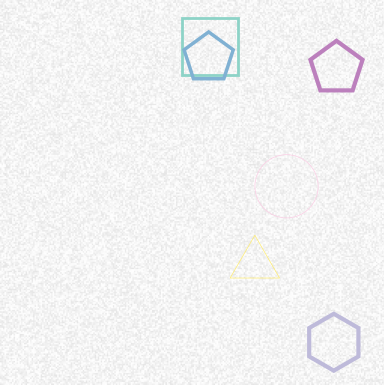[{"shape": "square", "thickness": 2, "radius": 0.37, "center": [0.546, 0.879]}, {"shape": "hexagon", "thickness": 3, "radius": 0.37, "center": [0.867, 0.111]}, {"shape": "pentagon", "thickness": 2.5, "radius": 0.34, "center": [0.542, 0.85]}, {"shape": "circle", "thickness": 0.5, "radius": 0.41, "center": [0.744, 0.516]}, {"shape": "pentagon", "thickness": 3, "radius": 0.36, "center": [0.874, 0.823]}, {"shape": "triangle", "thickness": 0.5, "radius": 0.37, "center": [0.662, 0.315]}]